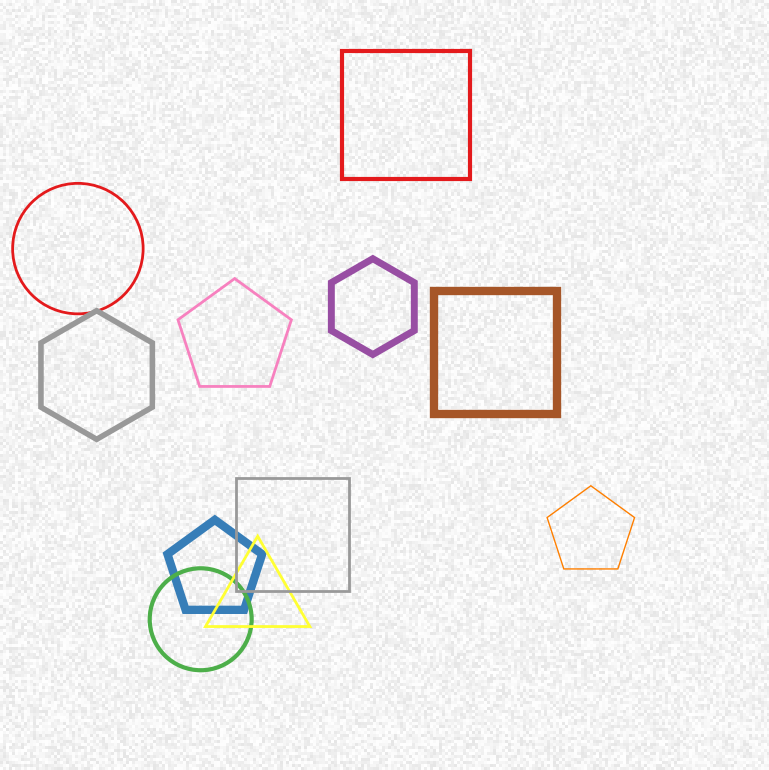[{"shape": "square", "thickness": 1.5, "radius": 0.42, "center": [0.527, 0.851]}, {"shape": "circle", "thickness": 1, "radius": 0.42, "center": [0.101, 0.677]}, {"shape": "pentagon", "thickness": 3, "radius": 0.32, "center": [0.279, 0.26]}, {"shape": "circle", "thickness": 1.5, "radius": 0.33, "center": [0.261, 0.196]}, {"shape": "hexagon", "thickness": 2.5, "radius": 0.31, "center": [0.484, 0.602]}, {"shape": "pentagon", "thickness": 0.5, "radius": 0.3, "center": [0.767, 0.309]}, {"shape": "triangle", "thickness": 1, "radius": 0.39, "center": [0.335, 0.225]}, {"shape": "square", "thickness": 3, "radius": 0.4, "center": [0.643, 0.542]}, {"shape": "pentagon", "thickness": 1, "radius": 0.39, "center": [0.305, 0.561]}, {"shape": "hexagon", "thickness": 2, "radius": 0.42, "center": [0.126, 0.513]}, {"shape": "square", "thickness": 1, "radius": 0.37, "center": [0.379, 0.305]}]